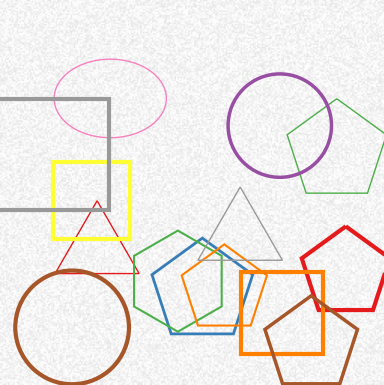[{"shape": "pentagon", "thickness": 3, "radius": 0.6, "center": [0.898, 0.292]}, {"shape": "triangle", "thickness": 1, "radius": 0.63, "center": [0.252, 0.352]}, {"shape": "pentagon", "thickness": 2, "radius": 0.69, "center": [0.526, 0.244]}, {"shape": "hexagon", "thickness": 1.5, "radius": 0.66, "center": [0.462, 0.27]}, {"shape": "pentagon", "thickness": 1, "radius": 0.68, "center": [0.875, 0.608]}, {"shape": "circle", "thickness": 2.5, "radius": 0.67, "center": [0.727, 0.674]}, {"shape": "pentagon", "thickness": 1.5, "radius": 0.58, "center": [0.583, 0.249]}, {"shape": "square", "thickness": 3, "radius": 0.53, "center": [0.733, 0.186]}, {"shape": "square", "thickness": 3, "radius": 0.5, "center": [0.238, 0.48]}, {"shape": "pentagon", "thickness": 2.5, "radius": 0.63, "center": [0.808, 0.105]}, {"shape": "circle", "thickness": 3, "radius": 0.74, "center": [0.187, 0.15]}, {"shape": "oval", "thickness": 1, "radius": 0.73, "center": [0.286, 0.744]}, {"shape": "square", "thickness": 3, "radius": 0.72, "center": [0.139, 0.599]}, {"shape": "triangle", "thickness": 1, "radius": 0.63, "center": [0.624, 0.387]}]